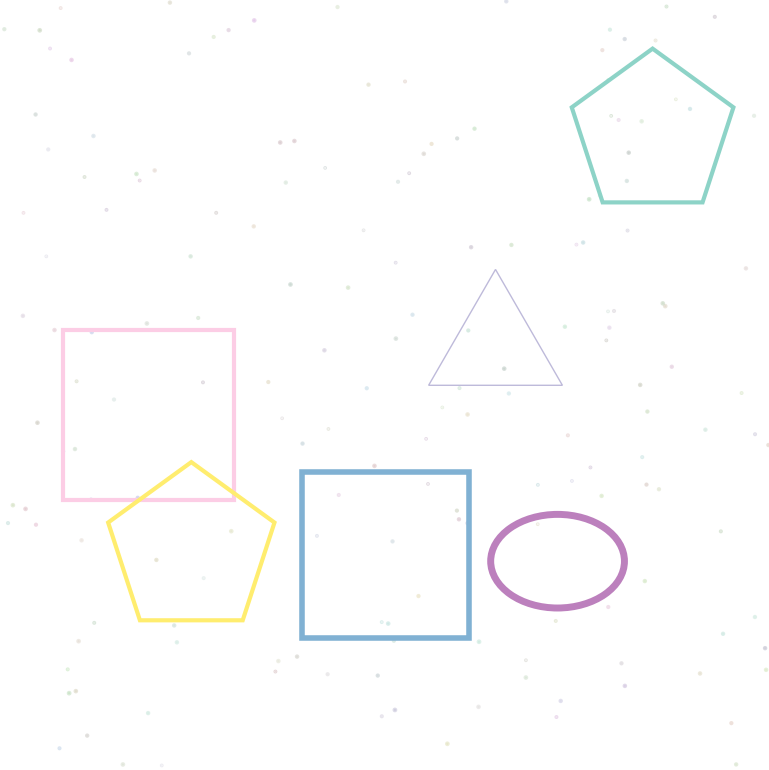[{"shape": "pentagon", "thickness": 1.5, "radius": 0.55, "center": [0.848, 0.826]}, {"shape": "triangle", "thickness": 0.5, "radius": 0.5, "center": [0.644, 0.55]}, {"shape": "square", "thickness": 2, "radius": 0.54, "center": [0.501, 0.28]}, {"shape": "square", "thickness": 1.5, "radius": 0.55, "center": [0.193, 0.461]}, {"shape": "oval", "thickness": 2.5, "radius": 0.43, "center": [0.724, 0.271]}, {"shape": "pentagon", "thickness": 1.5, "radius": 0.57, "center": [0.248, 0.286]}]